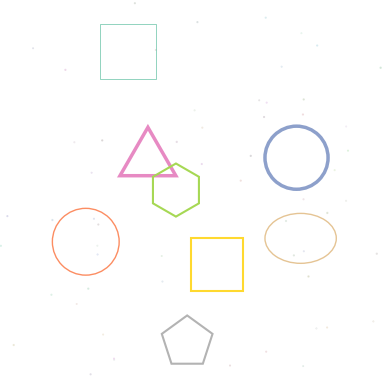[{"shape": "square", "thickness": 0.5, "radius": 0.36, "center": [0.333, 0.866]}, {"shape": "circle", "thickness": 1, "radius": 0.43, "center": [0.223, 0.372]}, {"shape": "circle", "thickness": 2.5, "radius": 0.41, "center": [0.77, 0.59]}, {"shape": "triangle", "thickness": 2.5, "radius": 0.42, "center": [0.384, 0.586]}, {"shape": "hexagon", "thickness": 1.5, "radius": 0.34, "center": [0.457, 0.506]}, {"shape": "square", "thickness": 1.5, "radius": 0.34, "center": [0.563, 0.313]}, {"shape": "oval", "thickness": 1, "radius": 0.46, "center": [0.781, 0.381]}, {"shape": "pentagon", "thickness": 1.5, "radius": 0.35, "center": [0.486, 0.111]}]